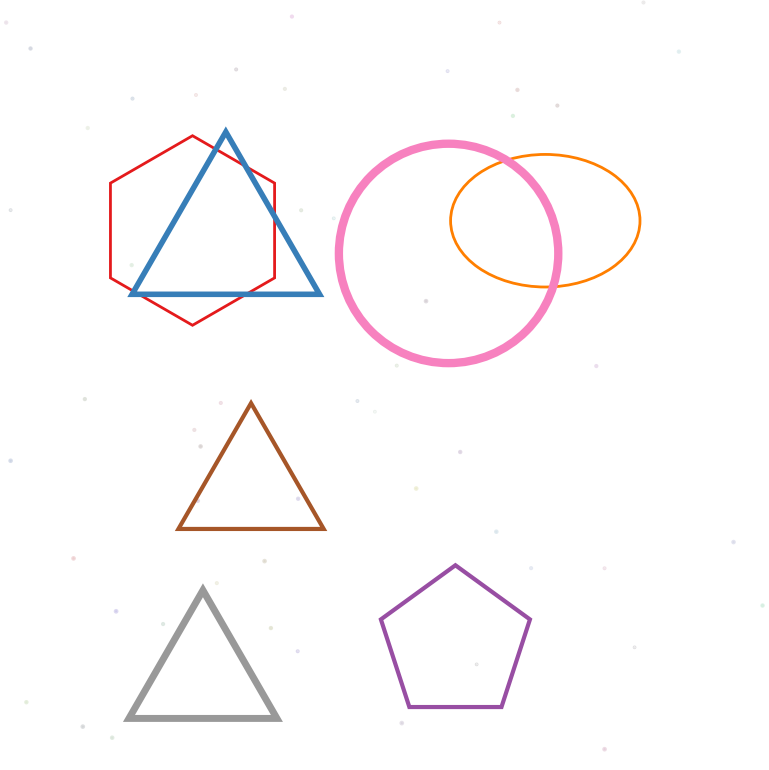[{"shape": "hexagon", "thickness": 1, "radius": 0.62, "center": [0.25, 0.701]}, {"shape": "triangle", "thickness": 2, "radius": 0.7, "center": [0.293, 0.688]}, {"shape": "pentagon", "thickness": 1.5, "radius": 0.51, "center": [0.591, 0.164]}, {"shape": "oval", "thickness": 1, "radius": 0.61, "center": [0.708, 0.713]}, {"shape": "triangle", "thickness": 1.5, "radius": 0.54, "center": [0.326, 0.368]}, {"shape": "circle", "thickness": 3, "radius": 0.71, "center": [0.583, 0.671]}, {"shape": "triangle", "thickness": 2.5, "radius": 0.55, "center": [0.264, 0.122]}]